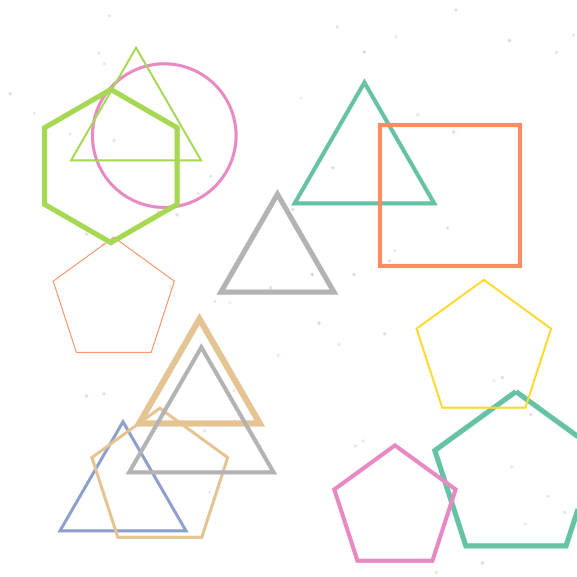[{"shape": "triangle", "thickness": 2, "radius": 0.7, "center": [0.631, 0.717]}, {"shape": "pentagon", "thickness": 2.5, "radius": 0.74, "center": [0.893, 0.173]}, {"shape": "pentagon", "thickness": 0.5, "radius": 0.55, "center": [0.197, 0.478]}, {"shape": "square", "thickness": 2, "radius": 0.61, "center": [0.779, 0.661]}, {"shape": "triangle", "thickness": 1.5, "radius": 0.63, "center": [0.213, 0.143]}, {"shape": "pentagon", "thickness": 2, "radius": 0.55, "center": [0.684, 0.117]}, {"shape": "circle", "thickness": 1.5, "radius": 0.62, "center": [0.284, 0.764]}, {"shape": "triangle", "thickness": 1, "radius": 0.65, "center": [0.236, 0.786]}, {"shape": "hexagon", "thickness": 2.5, "radius": 0.66, "center": [0.192, 0.712]}, {"shape": "pentagon", "thickness": 1, "radius": 0.61, "center": [0.838, 0.392]}, {"shape": "pentagon", "thickness": 1.5, "radius": 0.62, "center": [0.277, 0.169]}, {"shape": "triangle", "thickness": 3, "radius": 0.6, "center": [0.345, 0.326]}, {"shape": "triangle", "thickness": 2, "radius": 0.72, "center": [0.349, 0.253]}, {"shape": "triangle", "thickness": 2.5, "radius": 0.57, "center": [0.48, 0.55]}]